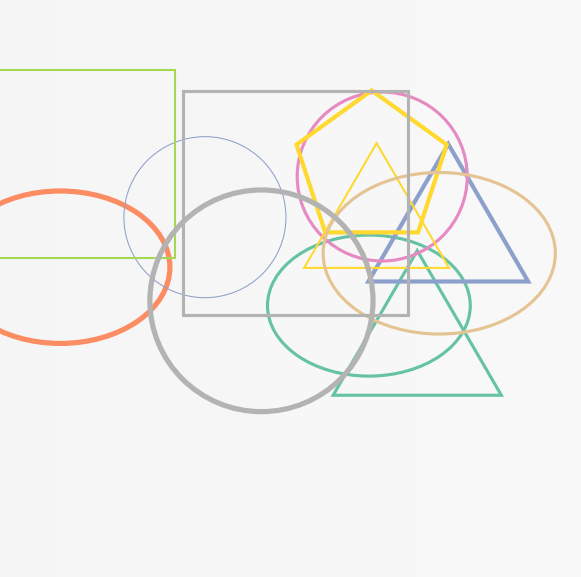[{"shape": "oval", "thickness": 1.5, "radius": 0.87, "center": [0.635, 0.47]}, {"shape": "triangle", "thickness": 1.5, "radius": 0.83, "center": [0.718, 0.398]}, {"shape": "oval", "thickness": 2.5, "radius": 0.94, "center": [0.104, 0.536]}, {"shape": "triangle", "thickness": 2, "radius": 0.79, "center": [0.771, 0.591]}, {"shape": "circle", "thickness": 0.5, "radius": 0.7, "center": [0.353, 0.623]}, {"shape": "circle", "thickness": 1.5, "radius": 0.73, "center": [0.658, 0.693]}, {"shape": "square", "thickness": 1, "radius": 0.82, "center": [0.137, 0.715]}, {"shape": "pentagon", "thickness": 2, "radius": 0.68, "center": [0.639, 0.707]}, {"shape": "triangle", "thickness": 1, "radius": 0.72, "center": [0.648, 0.607]}, {"shape": "oval", "thickness": 1.5, "radius": 1.0, "center": [0.756, 0.561]}, {"shape": "square", "thickness": 1.5, "radius": 0.97, "center": [0.508, 0.647]}, {"shape": "circle", "thickness": 2.5, "radius": 0.96, "center": [0.45, 0.478]}]